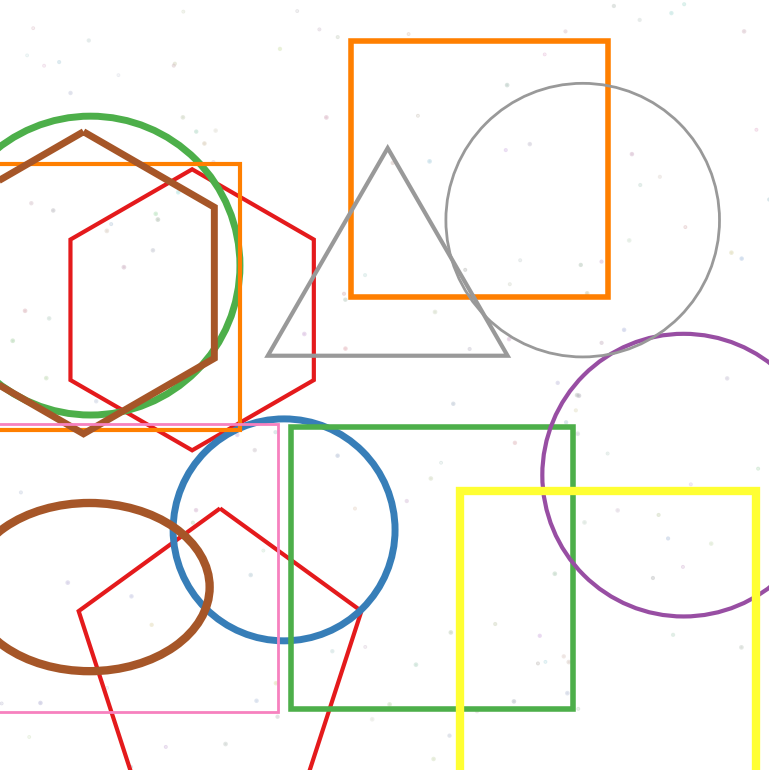[{"shape": "hexagon", "thickness": 1.5, "radius": 0.91, "center": [0.25, 0.598]}, {"shape": "pentagon", "thickness": 1.5, "radius": 0.97, "center": [0.286, 0.147]}, {"shape": "circle", "thickness": 2.5, "radius": 0.72, "center": [0.369, 0.312]}, {"shape": "circle", "thickness": 2.5, "radius": 0.97, "center": [0.118, 0.655]}, {"shape": "square", "thickness": 2, "radius": 0.92, "center": [0.561, 0.262]}, {"shape": "circle", "thickness": 1.5, "radius": 0.92, "center": [0.888, 0.383]}, {"shape": "square", "thickness": 1.5, "radius": 0.86, "center": [0.139, 0.614]}, {"shape": "square", "thickness": 2, "radius": 0.83, "center": [0.622, 0.78]}, {"shape": "square", "thickness": 3, "radius": 0.96, "center": [0.79, 0.17]}, {"shape": "oval", "thickness": 3, "radius": 0.78, "center": [0.116, 0.238]}, {"shape": "hexagon", "thickness": 2.5, "radius": 0.98, "center": [0.108, 0.633]}, {"shape": "square", "thickness": 1, "radius": 0.94, "center": [0.175, 0.262]}, {"shape": "triangle", "thickness": 1.5, "radius": 0.9, "center": [0.503, 0.628]}, {"shape": "circle", "thickness": 1, "radius": 0.89, "center": [0.757, 0.714]}]